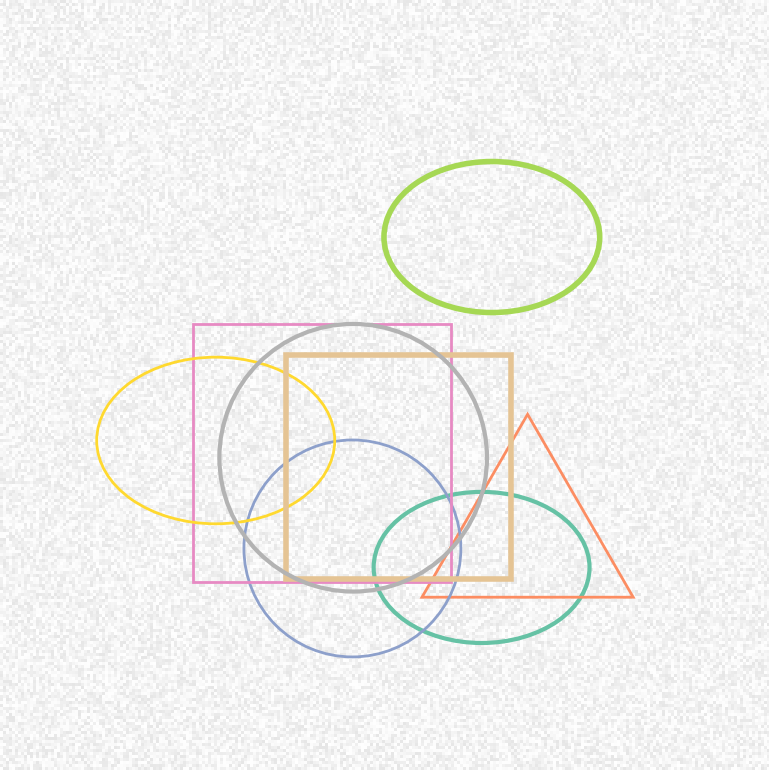[{"shape": "oval", "thickness": 1.5, "radius": 0.7, "center": [0.625, 0.263]}, {"shape": "triangle", "thickness": 1, "radius": 0.79, "center": [0.685, 0.304]}, {"shape": "circle", "thickness": 1, "radius": 0.7, "center": [0.458, 0.288]}, {"shape": "square", "thickness": 1, "radius": 0.84, "center": [0.418, 0.412]}, {"shape": "oval", "thickness": 2, "radius": 0.7, "center": [0.639, 0.692]}, {"shape": "oval", "thickness": 1, "radius": 0.77, "center": [0.28, 0.428]}, {"shape": "square", "thickness": 2, "radius": 0.73, "center": [0.517, 0.393]}, {"shape": "circle", "thickness": 1.5, "radius": 0.87, "center": [0.459, 0.406]}]